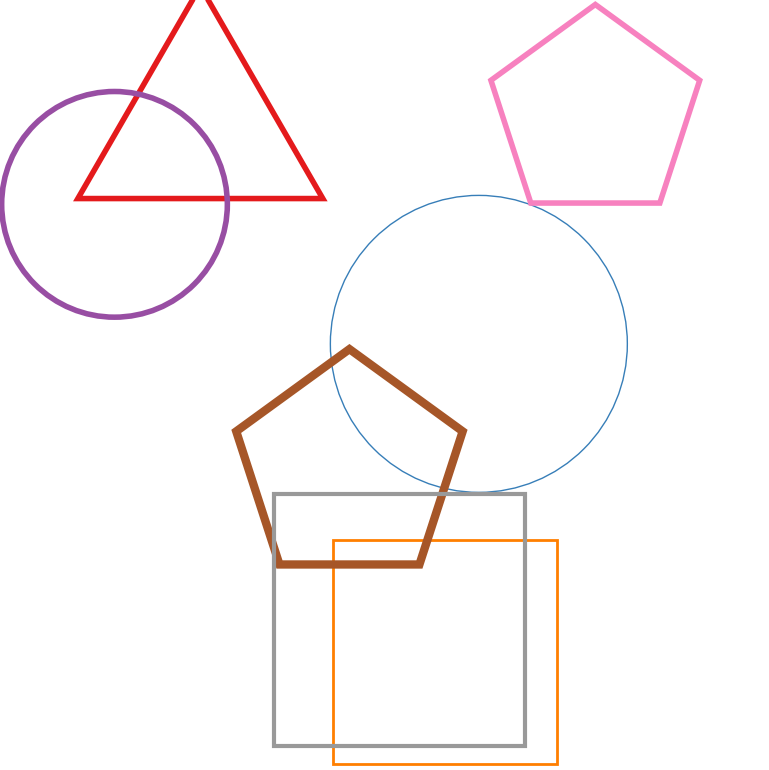[{"shape": "triangle", "thickness": 2, "radius": 0.92, "center": [0.26, 0.834]}, {"shape": "circle", "thickness": 0.5, "radius": 0.96, "center": [0.622, 0.553]}, {"shape": "circle", "thickness": 2, "radius": 0.73, "center": [0.149, 0.735]}, {"shape": "square", "thickness": 1, "radius": 0.73, "center": [0.578, 0.153]}, {"shape": "pentagon", "thickness": 3, "radius": 0.77, "center": [0.454, 0.392]}, {"shape": "pentagon", "thickness": 2, "radius": 0.71, "center": [0.773, 0.852]}, {"shape": "square", "thickness": 1.5, "radius": 0.82, "center": [0.519, 0.195]}]